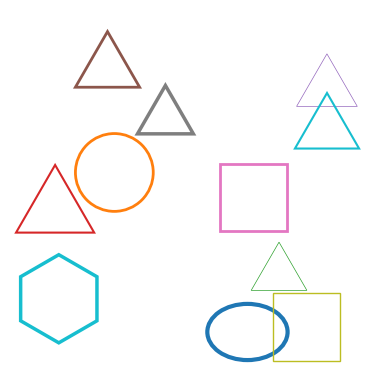[{"shape": "oval", "thickness": 3, "radius": 0.52, "center": [0.643, 0.138]}, {"shape": "circle", "thickness": 2, "radius": 0.51, "center": [0.297, 0.552]}, {"shape": "triangle", "thickness": 0.5, "radius": 0.42, "center": [0.725, 0.288]}, {"shape": "triangle", "thickness": 1.5, "radius": 0.59, "center": [0.143, 0.454]}, {"shape": "triangle", "thickness": 0.5, "radius": 0.46, "center": [0.849, 0.769]}, {"shape": "triangle", "thickness": 2, "radius": 0.48, "center": [0.279, 0.822]}, {"shape": "square", "thickness": 2, "radius": 0.43, "center": [0.659, 0.486]}, {"shape": "triangle", "thickness": 2.5, "radius": 0.42, "center": [0.43, 0.694]}, {"shape": "square", "thickness": 1, "radius": 0.44, "center": [0.796, 0.15]}, {"shape": "triangle", "thickness": 1.5, "radius": 0.48, "center": [0.849, 0.662]}, {"shape": "hexagon", "thickness": 2.5, "radius": 0.57, "center": [0.153, 0.224]}]